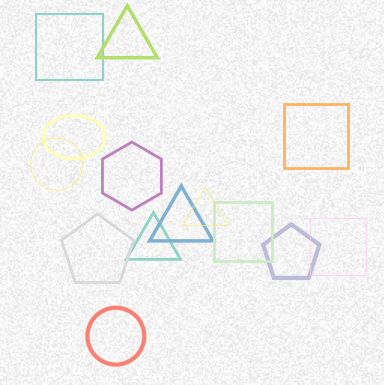[{"shape": "square", "thickness": 1.5, "radius": 0.43, "center": [0.18, 0.878]}, {"shape": "triangle", "thickness": 2, "radius": 0.41, "center": [0.399, 0.367]}, {"shape": "oval", "thickness": 2, "radius": 0.4, "center": [0.193, 0.644]}, {"shape": "pentagon", "thickness": 3, "radius": 0.38, "center": [0.757, 0.34]}, {"shape": "circle", "thickness": 3, "radius": 0.37, "center": [0.301, 0.127]}, {"shape": "triangle", "thickness": 2.5, "radius": 0.48, "center": [0.471, 0.422]}, {"shape": "square", "thickness": 2, "radius": 0.42, "center": [0.82, 0.647]}, {"shape": "triangle", "thickness": 2.5, "radius": 0.45, "center": [0.331, 0.895]}, {"shape": "square", "thickness": 0.5, "radius": 0.37, "center": [0.878, 0.36]}, {"shape": "pentagon", "thickness": 2, "radius": 0.49, "center": [0.253, 0.346]}, {"shape": "hexagon", "thickness": 2, "radius": 0.44, "center": [0.343, 0.543]}, {"shape": "square", "thickness": 2, "radius": 0.38, "center": [0.631, 0.398]}, {"shape": "triangle", "thickness": 0.5, "radius": 0.34, "center": [0.533, 0.448]}, {"shape": "circle", "thickness": 0.5, "radius": 0.34, "center": [0.148, 0.574]}]